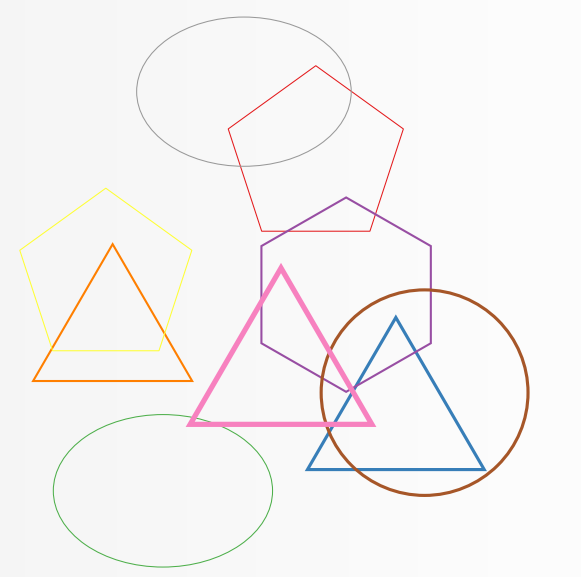[{"shape": "pentagon", "thickness": 0.5, "radius": 0.79, "center": [0.543, 0.727]}, {"shape": "triangle", "thickness": 1.5, "radius": 0.88, "center": [0.681, 0.274]}, {"shape": "oval", "thickness": 0.5, "radius": 0.94, "center": [0.28, 0.149]}, {"shape": "hexagon", "thickness": 1, "radius": 0.84, "center": [0.595, 0.489]}, {"shape": "triangle", "thickness": 1, "radius": 0.79, "center": [0.194, 0.418]}, {"shape": "pentagon", "thickness": 0.5, "radius": 0.78, "center": [0.182, 0.518]}, {"shape": "circle", "thickness": 1.5, "radius": 0.89, "center": [0.73, 0.319]}, {"shape": "triangle", "thickness": 2.5, "radius": 0.9, "center": [0.483, 0.355]}, {"shape": "oval", "thickness": 0.5, "radius": 0.92, "center": [0.42, 0.84]}]